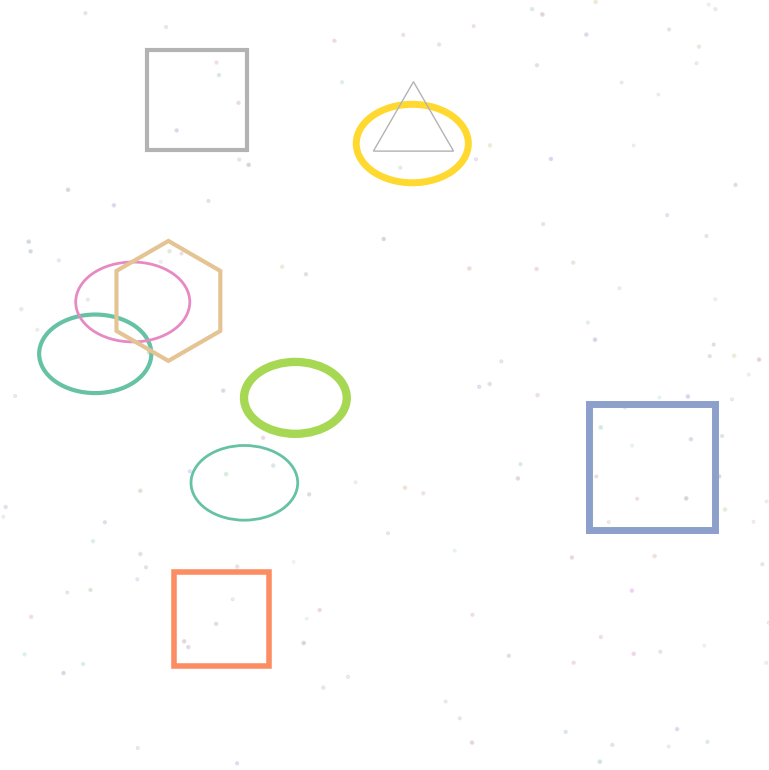[{"shape": "oval", "thickness": 1, "radius": 0.35, "center": [0.317, 0.373]}, {"shape": "oval", "thickness": 1.5, "radius": 0.36, "center": [0.124, 0.541]}, {"shape": "square", "thickness": 2, "radius": 0.31, "center": [0.288, 0.196]}, {"shape": "square", "thickness": 2.5, "radius": 0.41, "center": [0.847, 0.393]}, {"shape": "oval", "thickness": 1, "radius": 0.37, "center": [0.172, 0.608]}, {"shape": "oval", "thickness": 3, "radius": 0.33, "center": [0.384, 0.483]}, {"shape": "oval", "thickness": 2.5, "radius": 0.36, "center": [0.535, 0.814]}, {"shape": "hexagon", "thickness": 1.5, "radius": 0.39, "center": [0.219, 0.609]}, {"shape": "square", "thickness": 1.5, "radius": 0.32, "center": [0.256, 0.87]}, {"shape": "triangle", "thickness": 0.5, "radius": 0.3, "center": [0.537, 0.834]}]